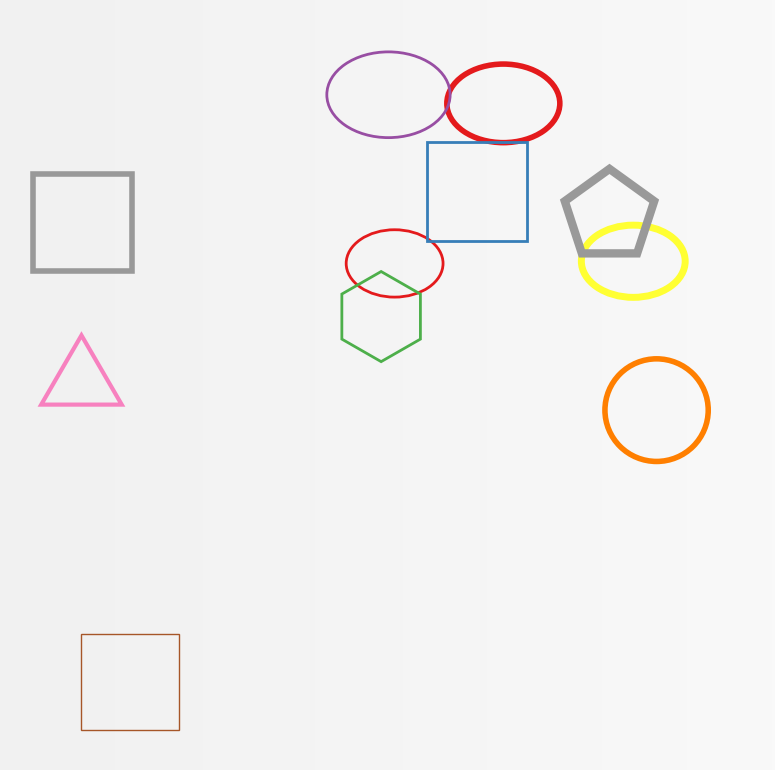[{"shape": "oval", "thickness": 1, "radius": 0.31, "center": [0.509, 0.658]}, {"shape": "oval", "thickness": 2, "radius": 0.36, "center": [0.649, 0.866]}, {"shape": "square", "thickness": 1, "radius": 0.32, "center": [0.615, 0.752]}, {"shape": "hexagon", "thickness": 1, "radius": 0.29, "center": [0.492, 0.589]}, {"shape": "oval", "thickness": 1, "radius": 0.4, "center": [0.501, 0.877]}, {"shape": "circle", "thickness": 2, "radius": 0.33, "center": [0.847, 0.467]}, {"shape": "oval", "thickness": 2.5, "radius": 0.33, "center": [0.817, 0.661]}, {"shape": "square", "thickness": 0.5, "radius": 0.31, "center": [0.168, 0.115]}, {"shape": "triangle", "thickness": 1.5, "radius": 0.3, "center": [0.105, 0.505]}, {"shape": "square", "thickness": 2, "radius": 0.32, "center": [0.106, 0.711]}, {"shape": "pentagon", "thickness": 3, "radius": 0.3, "center": [0.786, 0.72]}]